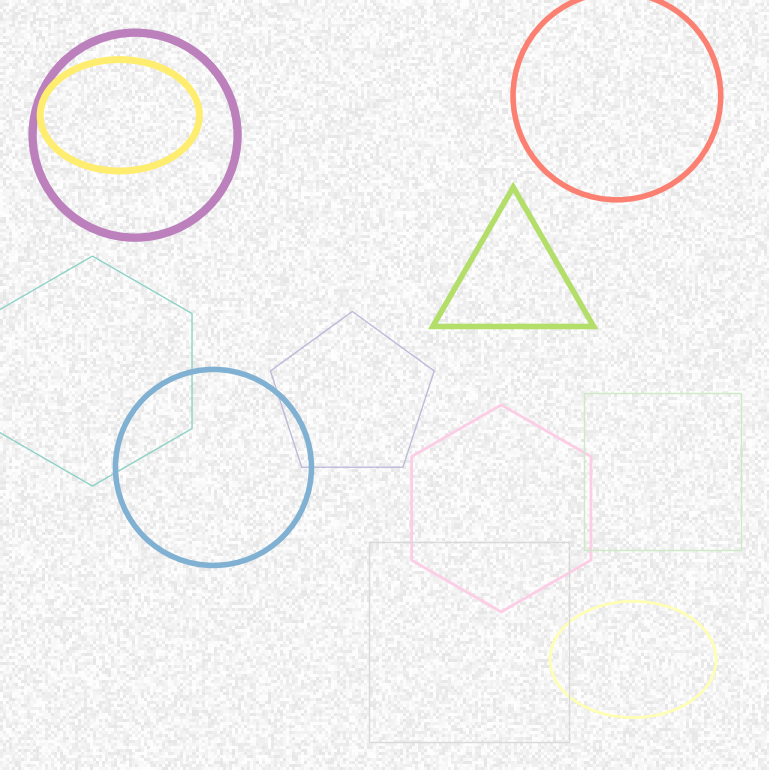[{"shape": "hexagon", "thickness": 0.5, "radius": 0.75, "center": [0.12, 0.518]}, {"shape": "oval", "thickness": 1, "radius": 0.54, "center": [0.822, 0.144]}, {"shape": "pentagon", "thickness": 0.5, "radius": 0.56, "center": [0.458, 0.484]}, {"shape": "circle", "thickness": 2, "radius": 0.67, "center": [0.801, 0.875]}, {"shape": "circle", "thickness": 2, "radius": 0.64, "center": [0.277, 0.393]}, {"shape": "triangle", "thickness": 2, "radius": 0.6, "center": [0.667, 0.636]}, {"shape": "hexagon", "thickness": 1, "radius": 0.67, "center": [0.651, 0.34]}, {"shape": "square", "thickness": 0.5, "radius": 0.65, "center": [0.609, 0.167]}, {"shape": "circle", "thickness": 3, "radius": 0.67, "center": [0.175, 0.824]}, {"shape": "square", "thickness": 0.5, "radius": 0.51, "center": [0.86, 0.388]}, {"shape": "oval", "thickness": 2.5, "radius": 0.52, "center": [0.156, 0.85]}]